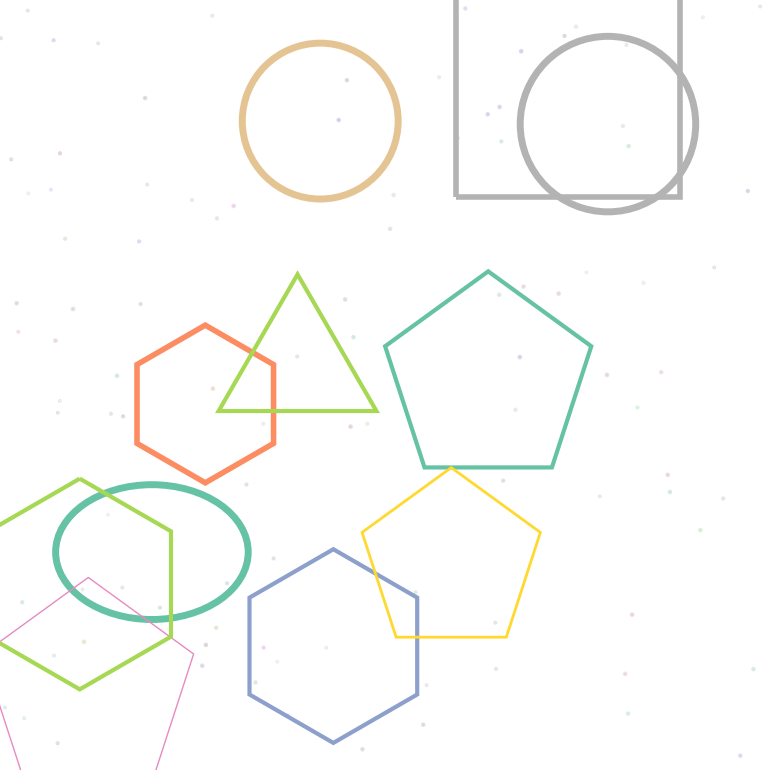[{"shape": "pentagon", "thickness": 1.5, "radius": 0.7, "center": [0.634, 0.507]}, {"shape": "oval", "thickness": 2.5, "radius": 0.63, "center": [0.197, 0.283]}, {"shape": "hexagon", "thickness": 2, "radius": 0.51, "center": [0.267, 0.475]}, {"shape": "hexagon", "thickness": 1.5, "radius": 0.63, "center": [0.433, 0.161]}, {"shape": "pentagon", "thickness": 0.5, "radius": 0.72, "center": [0.115, 0.106]}, {"shape": "hexagon", "thickness": 1.5, "radius": 0.68, "center": [0.104, 0.242]}, {"shape": "triangle", "thickness": 1.5, "radius": 0.59, "center": [0.386, 0.525]}, {"shape": "pentagon", "thickness": 1, "radius": 0.61, "center": [0.586, 0.271]}, {"shape": "circle", "thickness": 2.5, "radius": 0.51, "center": [0.416, 0.843]}, {"shape": "square", "thickness": 2, "radius": 0.73, "center": [0.738, 0.889]}, {"shape": "circle", "thickness": 2.5, "radius": 0.57, "center": [0.79, 0.839]}]